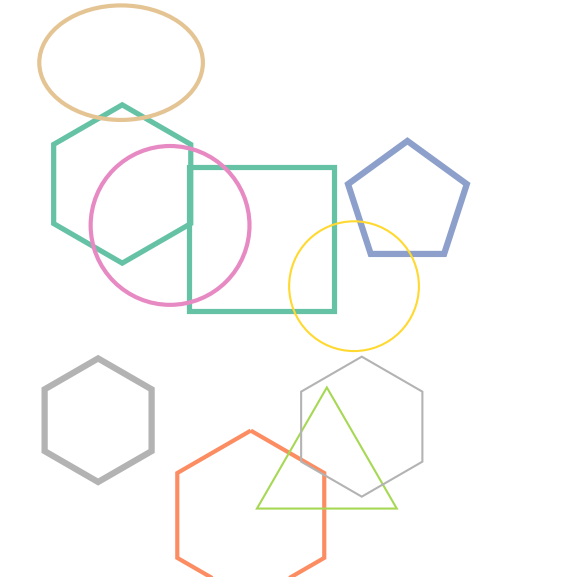[{"shape": "hexagon", "thickness": 2.5, "radius": 0.69, "center": [0.212, 0.681]}, {"shape": "square", "thickness": 2.5, "radius": 0.63, "center": [0.452, 0.586]}, {"shape": "hexagon", "thickness": 2, "radius": 0.73, "center": [0.434, 0.107]}, {"shape": "pentagon", "thickness": 3, "radius": 0.54, "center": [0.705, 0.647]}, {"shape": "circle", "thickness": 2, "radius": 0.69, "center": [0.294, 0.609]}, {"shape": "triangle", "thickness": 1, "radius": 0.7, "center": [0.566, 0.188]}, {"shape": "circle", "thickness": 1, "radius": 0.56, "center": [0.613, 0.504]}, {"shape": "oval", "thickness": 2, "radius": 0.71, "center": [0.21, 0.891]}, {"shape": "hexagon", "thickness": 1, "radius": 0.61, "center": [0.626, 0.26]}, {"shape": "hexagon", "thickness": 3, "radius": 0.53, "center": [0.17, 0.271]}]